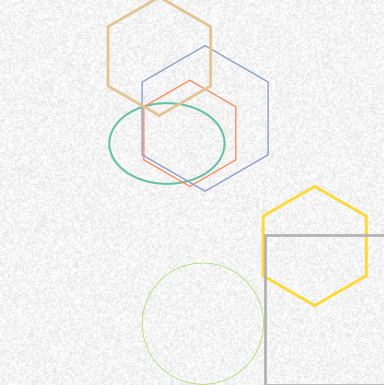[{"shape": "oval", "thickness": 1.5, "radius": 0.75, "center": [0.434, 0.627]}, {"shape": "hexagon", "thickness": 1, "radius": 0.69, "center": [0.493, 0.654]}, {"shape": "hexagon", "thickness": 1, "radius": 0.95, "center": [0.533, 0.692]}, {"shape": "circle", "thickness": 0.5, "radius": 0.79, "center": [0.527, 0.159]}, {"shape": "hexagon", "thickness": 2, "radius": 0.77, "center": [0.817, 0.361]}, {"shape": "hexagon", "thickness": 2, "radius": 0.77, "center": [0.414, 0.854]}, {"shape": "square", "thickness": 2, "radius": 0.97, "center": [0.883, 0.194]}]